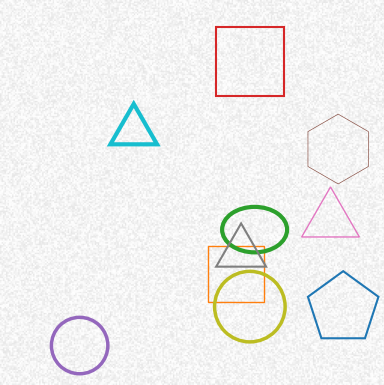[{"shape": "pentagon", "thickness": 1.5, "radius": 0.48, "center": [0.891, 0.199]}, {"shape": "square", "thickness": 1, "radius": 0.36, "center": [0.614, 0.289]}, {"shape": "oval", "thickness": 3, "radius": 0.42, "center": [0.661, 0.404]}, {"shape": "square", "thickness": 1.5, "radius": 0.45, "center": [0.65, 0.84]}, {"shape": "circle", "thickness": 2.5, "radius": 0.37, "center": [0.207, 0.102]}, {"shape": "hexagon", "thickness": 0.5, "radius": 0.45, "center": [0.878, 0.613]}, {"shape": "triangle", "thickness": 1, "radius": 0.43, "center": [0.859, 0.428]}, {"shape": "triangle", "thickness": 1.5, "radius": 0.37, "center": [0.626, 0.345]}, {"shape": "circle", "thickness": 2.5, "radius": 0.46, "center": [0.649, 0.204]}, {"shape": "triangle", "thickness": 3, "radius": 0.35, "center": [0.347, 0.66]}]